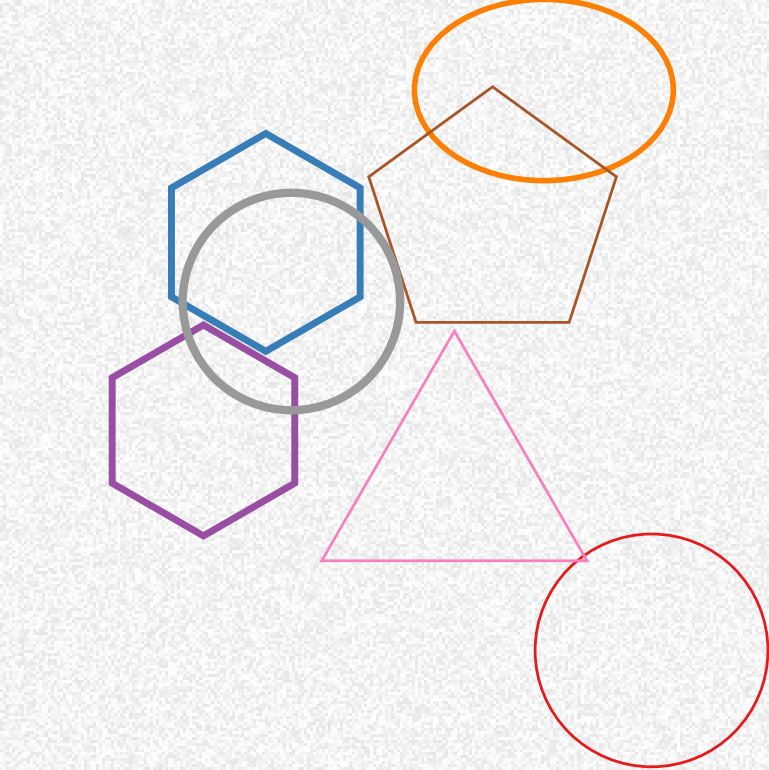[{"shape": "circle", "thickness": 1, "radius": 0.76, "center": [0.846, 0.155]}, {"shape": "hexagon", "thickness": 2.5, "radius": 0.71, "center": [0.345, 0.685]}, {"shape": "hexagon", "thickness": 2.5, "radius": 0.68, "center": [0.264, 0.441]}, {"shape": "oval", "thickness": 2, "radius": 0.84, "center": [0.706, 0.883]}, {"shape": "pentagon", "thickness": 1, "radius": 0.85, "center": [0.64, 0.718]}, {"shape": "triangle", "thickness": 1, "radius": 0.99, "center": [0.59, 0.371]}, {"shape": "circle", "thickness": 3, "radius": 0.71, "center": [0.378, 0.608]}]